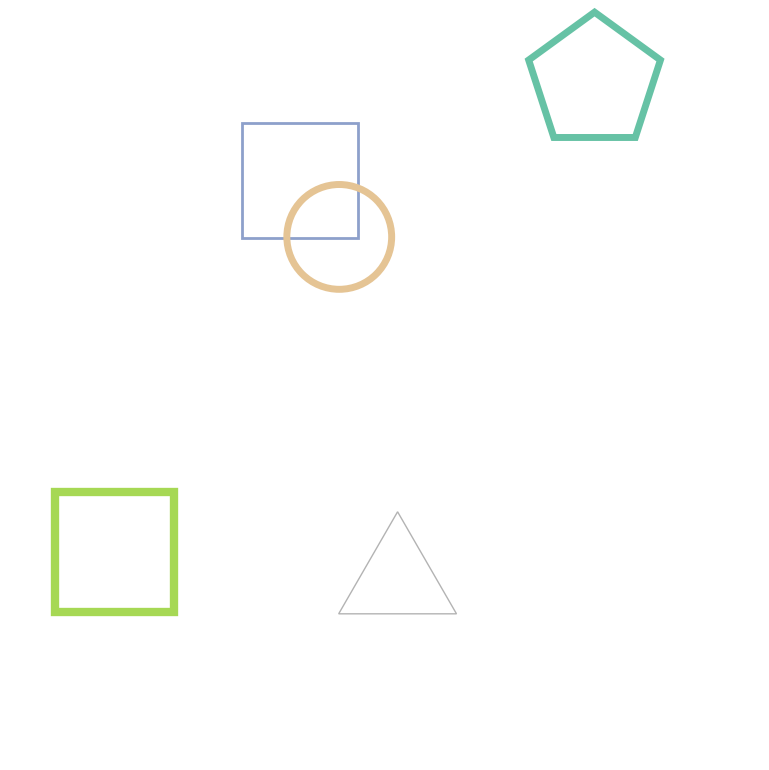[{"shape": "pentagon", "thickness": 2.5, "radius": 0.45, "center": [0.772, 0.894]}, {"shape": "square", "thickness": 1, "radius": 0.37, "center": [0.39, 0.765]}, {"shape": "square", "thickness": 3, "radius": 0.39, "center": [0.149, 0.283]}, {"shape": "circle", "thickness": 2.5, "radius": 0.34, "center": [0.441, 0.692]}, {"shape": "triangle", "thickness": 0.5, "radius": 0.44, "center": [0.516, 0.247]}]